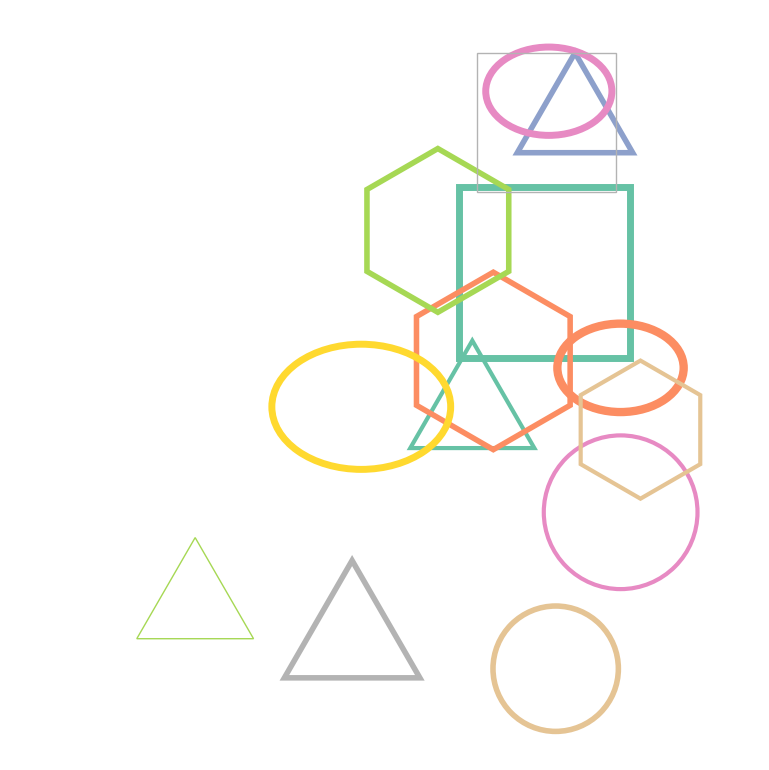[{"shape": "square", "thickness": 2.5, "radius": 0.56, "center": [0.708, 0.646]}, {"shape": "triangle", "thickness": 1.5, "radius": 0.47, "center": [0.613, 0.465]}, {"shape": "oval", "thickness": 3, "radius": 0.41, "center": [0.806, 0.522]}, {"shape": "hexagon", "thickness": 2, "radius": 0.58, "center": [0.641, 0.531]}, {"shape": "triangle", "thickness": 2, "radius": 0.43, "center": [0.747, 0.845]}, {"shape": "oval", "thickness": 2.5, "radius": 0.41, "center": [0.713, 0.882]}, {"shape": "circle", "thickness": 1.5, "radius": 0.5, "center": [0.806, 0.335]}, {"shape": "hexagon", "thickness": 2, "radius": 0.53, "center": [0.569, 0.701]}, {"shape": "triangle", "thickness": 0.5, "radius": 0.44, "center": [0.253, 0.214]}, {"shape": "oval", "thickness": 2.5, "radius": 0.58, "center": [0.469, 0.472]}, {"shape": "hexagon", "thickness": 1.5, "radius": 0.45, "center": [0.832, 0.442]}, {"shape": "circle", "thickness": 2, "radius": 0.41, "center": [0.722, 0.132]}, {"shape": "triangle", "thickness": 2, "radius": 0.51, "center": [0.457, 0.17]}, {"shape": "square", "thickness": 0.5, "radius": 0.45, "center": [0.71, 0.841]}]